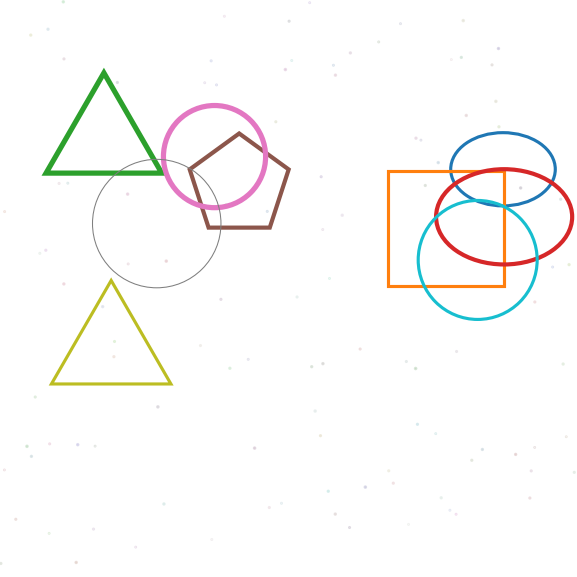[{"shape": "oval", "thickness": 1.5, "radius": 0.45, "center": [0.871, 0.706]}, {"shape": "square", "thickness": 1.5, "radius": 0.5, "center": [0.773, 0.603]}, {"shape": "triangle", "thickness": 2.5, "radius": 0.58, "center": [0.18, 0.757]}, {"shape": "oval", "thickness": 2, "radius": 0.59, "center": [0.873, 0.624]}, {"shape": "pentagon", "thickness": 2, "radius": 0.45, "center": [0.414, 0.678]}, {"shape": "circle", "thickness": 2.5, "radius": 0.44, "center": [0.371, 0.728]}, {"shape": "circle", "thickness": 0.5, "radius": 0.56, "center": [0.271, 0.612]}, {"shape": "triangle", "thickness": 1.5, "radius": 0.6, "center": [0.192, 0.394]}, {"shape": "circle", "thickness": 1.5, "radius": 0.52, "center": [0.827, 0.549]}]